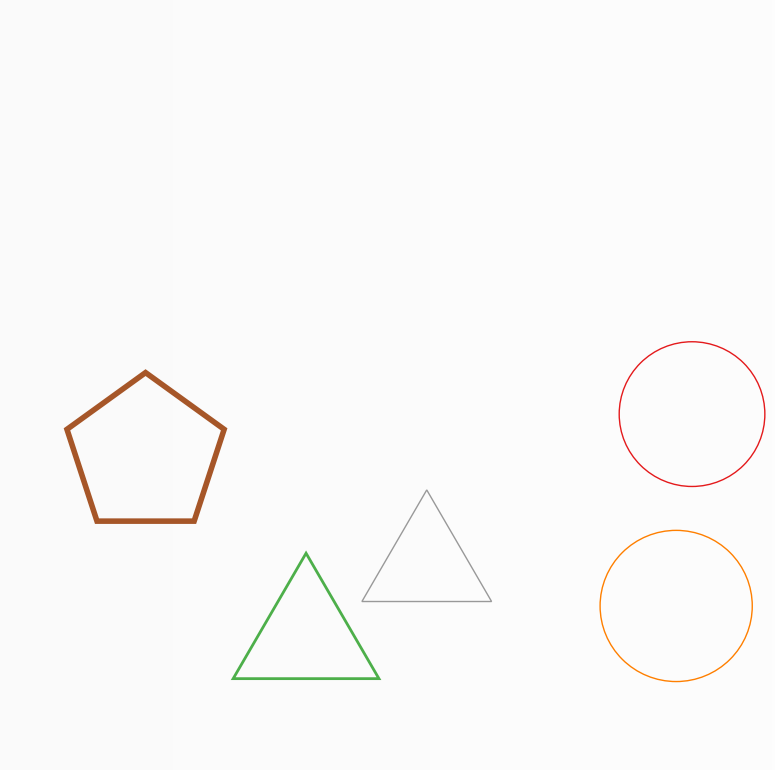[{"shape": "circle", "thickness": 0.5, "radius": 0.47, "center": [0.893, 0.462]}, {"shape": "triangle", "thickness": 1, "radius": 0.54, "center": [0.395, 0.173]}, {"shape": "circle", "thickness": 0.5, "radius": 0.49, "center": [0.872, 0.213]}, {"shape": "pentagon", "thickness": 2, "radius": 0.53, "center": [0.188, 0.409]}, {"shape": "triangle", "thickness": 0.5, "radius": 0.48, "center": [0.551, 0.267]}]